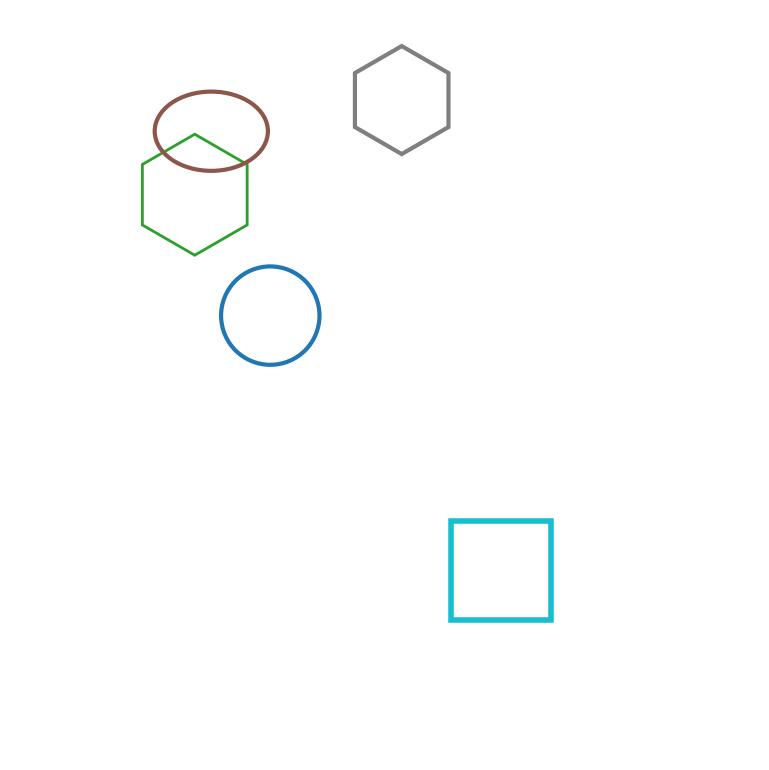[{"shape": "circle", "thickness": 1.5, "radius": 0.32, "center": [0.351, 0.59]}, {"shape": "hexagon", "thickness": 1, "radius": 0.39, "center": [0.253, 0.747]}, {"shape": "oval", "thickness": 1.5, "radius": 0.37, "center": [0.274, 0.83]}, {"shape": "hexagon", "thickness": 1.5, "radius": 0.35, "center": [0.522, 0.87]}, {"shape": "square", "thickness": 2, "radius": 0.32, "center": [0.651, 0.259]}]